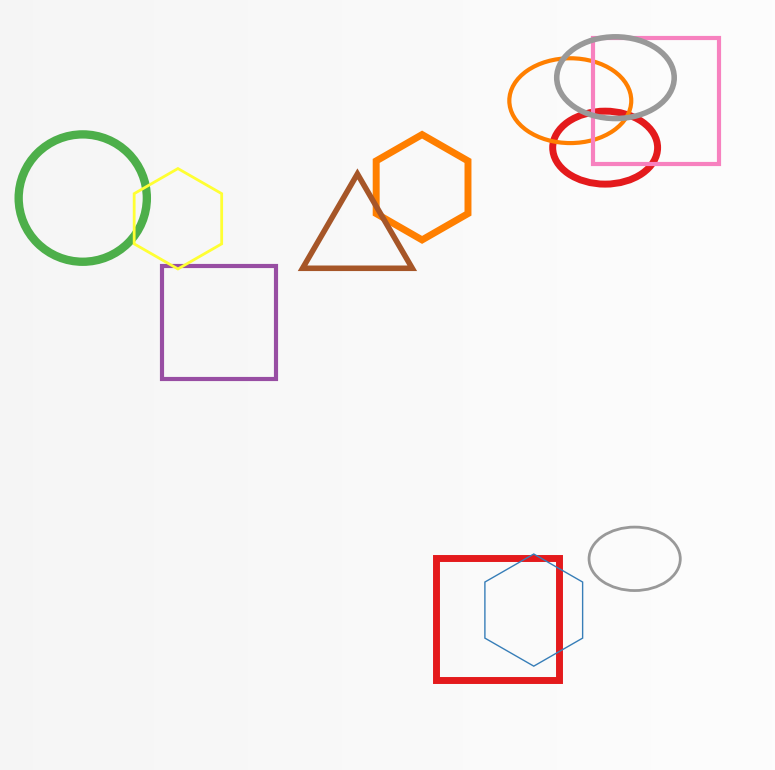[{"shape": "oval", "thickness": 2.5, "radius": 0.34, "center": [0.781, 0.808]}, {"shape": "square", "thickness": 2.5, "radius": 0.4, "center": [0.642, 0.197]}, {"shape": "hexagon", "thickness": 0.5, "radius": 0.36, "center": [0.689, 0.208]}, {"shape": "circle", "thickness": 3, "radius": 0.41, "center": [0.107, 0.743]}, {"shape": "square", "thickness": 1.5, "radius": 0.37, "center": [0.283, 0.581]}, {"shape": "oval", "thickness": 1.5, "radius": 0.39, "center": [0.736, 0.869]}, {"shape": "hexagon", "thickness": 2.5, "radius": 0.34, "center": [0.545, 0.757]}, {"shape": "hexagon", "thickness": 1, "radius": 0.33, "center": [0.23, 0.716]}, {"shape": "triangle", "thickness": 2, "radius": 0.41, "center": [0.461, 0.692]}, {"shape": "square", "thickness": 1.5, "radius": 0.41, "center": [0.847, 0.869]}, {"shape": "oval", "thickness": 1, "radius": 0.29, "center": [0.819, 0.274]}, {"shape": "oval", "thickness": 2, "radius": 0.38, "center": [0.794, 0.899]}]